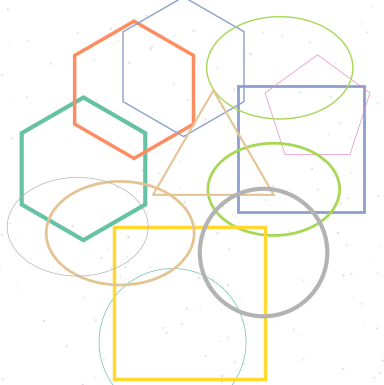[{"shape": "hexagon", "thickness": 3, "radius": 0.93, "center": [0.217, 0.562]}, {"shape": "circle", "thickness": 0.5, "radius": 0.95, "center": [0.448, 0.112]}, {"shape": "hexagon", "thickness": 2.5, "radius": 0.89, "center": [0.348, 0.767]}, {"shape": "square", "thickness": 2, "radius": 0.82, "center": [0.782, 0.613]}, {"shape": "hexagon", "thickness": 1, "radius": 0.91, "center": [0.477, 0.827]}, {"shape": "pentagon", "thickness": 0.5, "radius": 0.72, "center": [0.825, 0.714]}, {"shape": "oval", "thickness": 2, "radius": 0.86, "center": [0.711, 0.508]}, {"shape": "oval", "thickness": 1, "radius": 0.95, "center": [0.727, 0.824]}, {"shape": "square", "thickness": 2.5, "radius": 0.99, "center": [0.492, 0.213]}, {"shape": "triangle", "thickness": 1.5, "radius": 0.9, "center": [0.554, 0.584]}, {"shape": "oval", "thickness": 2, "radius": 0.96, "center": [0.312, 0.394]}, {"shape": "circle", "thickness": 3, "radius": 0.83, "center": [0.685, 0.344]}, {"shape": "oval", "thickness": 0.5, "radius": 0.92, "center": [0.202, 0.411]}]